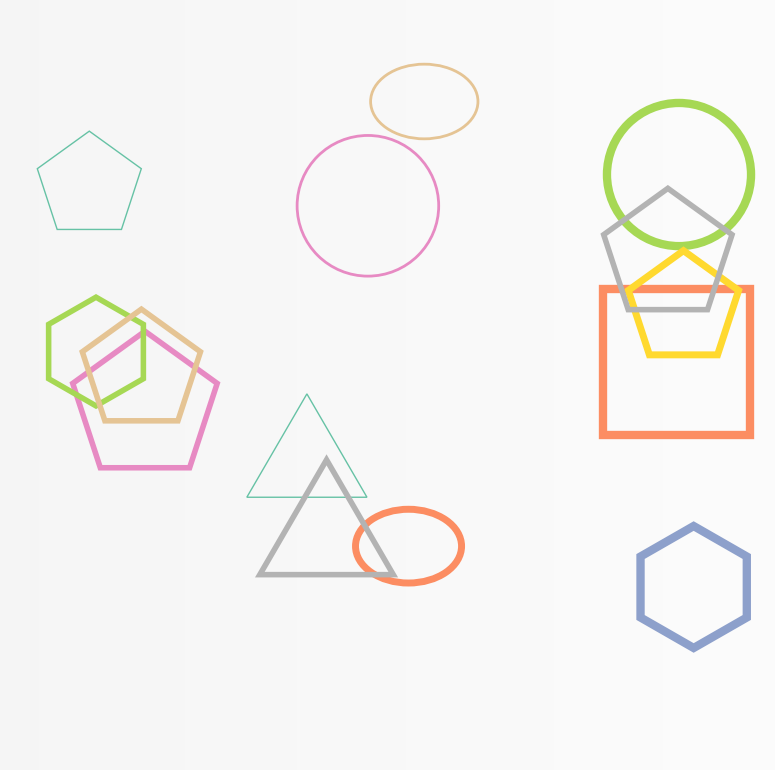[{"shape": "triangle", "thickness": 0.5, "radius": 0.45, "center": [0.396, 0.399]}, {"shape": "pentagon", "thickness": 0.5, "radius": 0.35, "center": [0.115, 0.759]}, {"shape": "oval", "thickness": 2.5, "radius": 0.34, "center": [0.527, 0.291]}, {"shape": "square", "thickness": 3, "radius": 0.47, "center": [0.873, 0.53]}, {"shape": "hexagon", "thickness": 3, "radius": 0.4, "center": [0.895, 0.238]}, {"shape": "pentagon", "thickness": 2, "radius": 0.49, "center": [0.187, 0.472]}, {"shape": "circle", "thickness": 1, "radius": 0.46, "center": [0.475, 0.733]}, {"shape": "hexagon", "thickness": 2, "radius": 0.35, "center": [0.124, 0.543]}, {"shape": "circle", "thickness": 3, "radius": 0.46, "center": [0.876, 0.773]}, {"shape": "pentagon", "thickness": 2.5, "radius": 0.37, "center": [0.882, 0.6]}, {"shape": "oval", "thickness": 1, "radius": 0.35, "center": [0.547, 0.868]}, {"shape": "pentagon", "thickness": 2, "radius": 0.4, "center": [0.182, 0.518]}, {"shape": "triangle", "thickness": 2, "radius": 0.5, "center": [0.421, 0.303]}, {"shape": "pentagon", "thickness": 2, "radius": 0.44, "center": [0.862, 0.668]}]